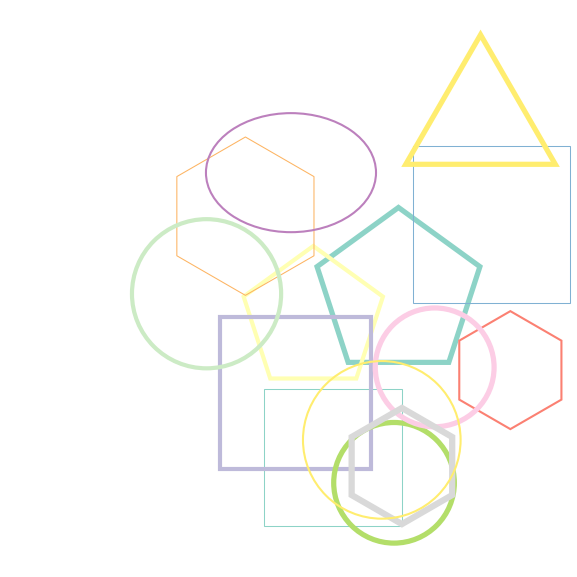[{"shape": "square", "thickness": 0.5, "radius": 0.59, "center": [0.577, 0.206]}, {"shape": "pentagon", "thickness": 2.5, "radius": 0.74, "center": [0.69, 0.492]}, {"shape": "pentagon", "thickness": 2, "radius": 0.63, "center": [0.542, 0.446]}, {"shape": "square", "thickness": 2, "radius": 0.66, "center": [0.511, 0.318]}, {"shape": "hexagon", "thickness": 1, "radius": 0.51, "center": [0.884, 0.358]}, {"shape": "square", "thickness": 0.5, "radius": 0.68, "center": [0.851, 0.611]}, {"shape": "hexagon", "thickness": 0.5, "radius": 0.69, "center": [0.425, 0.625]}, {"shape": "circle", "thickness": 2.5, "radius": 0.52, "center": [0.682, 0.163]}, {"shape": "circle", "thickness": 2.5, "radius": 0.51, "center": [0.753, 0.363]}, {"shape": "hexagon", "thickness": 3, "radius": 0.5, "center": [0.696, 0.192]}, {"shape": "oval", "thickness": 1, "radius": 0.74, "center": [0.504, 0.7]}, {"shape": "circle", "thickness": 2, "radius": 0.65, "center": [0.358, 0.49]}, {"shape": "circle", "thickness": 1, "radius": 0.68, "center": [0.661, 0.237]}, {"shape": "triangle", "thickness": 2.5, "radius": 0.75, "center": [0.832, 0.789]}]